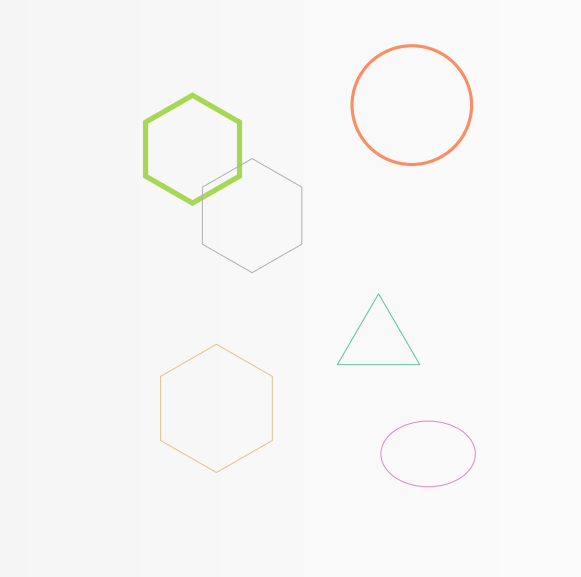[{"shape": "triangle", "thickness": 0.5, "radius": 0.41, "center": [0.651, 0.409]}, {"shape": "circle", "thickness": 1.5, "radius": 0.51, "center": [0.708, 0.817]}, {"shape": "oval", "thickness": 0.5, "radius": 0.41, "center": [0.737, 0.213]}, {"shape": "hexagon", "thickness": 2.5, "radius": 0.47, "center": [0.331, 0.741]}, {"shape": "hexagon", "thickness": 0.5, "radius": 0.56, "center": [0.372, 0.292]}, {"shape": "hexagon", "thickness": 0.5, "radius": 0.49, "center": [0.434, 0.626]}]